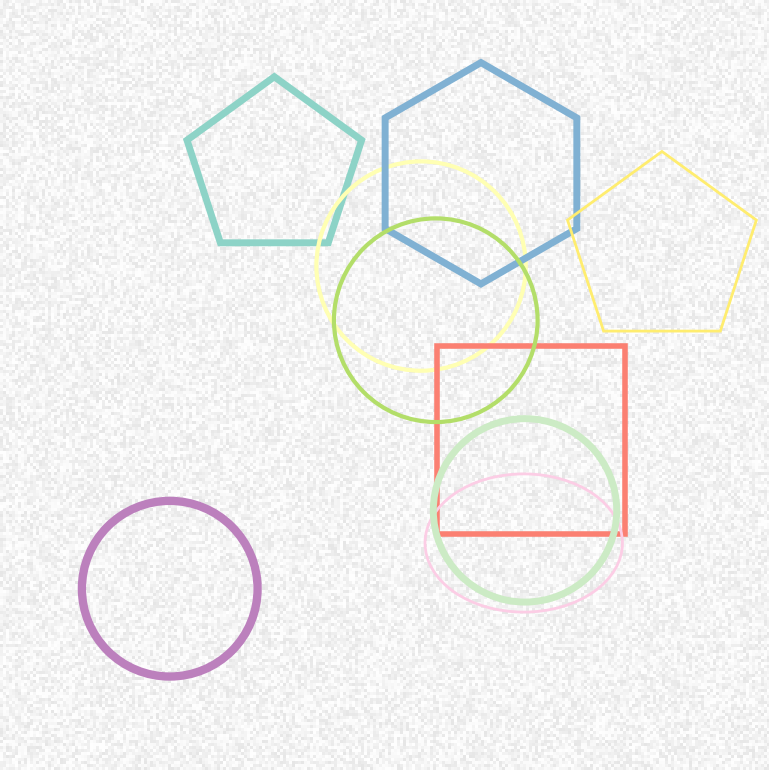[{"shape": "pentagon", "thickness": 2.5, "radius": 0.6, "center": [0.356, 0.781]}, {"shape": "circle", "thickness": 1.5, "radius": 0.68, "center": [0.547, 0.654]}, {"shape": "square", "thickness": 2, "radius": 0.61, "center": [0.689, 0.429]}, {"shape": "hexagon", "thickness": 2.5, "radius": 0.72, "center": [0.625, 0.775]}, {"shape": "circle", "thickness": 1.5, "radius": 0.66, "center": [0.566, 0.584]}, {"shape": "oval", "thickness": 1, "radius": 0.64, "center": [0.68, 0.295]}, {"shape": "circle", "thickness": 3, "radius": 0.57, "center": [0.22, 0.235]}, {"shape": "circle", "thickness": 2.5, "radius": 0.6, "center": [0.682, 0.337]}, {"shape": "pentagon", "thickness": 1, "radius": 0.64, "center": [0.86, 0.674]}]